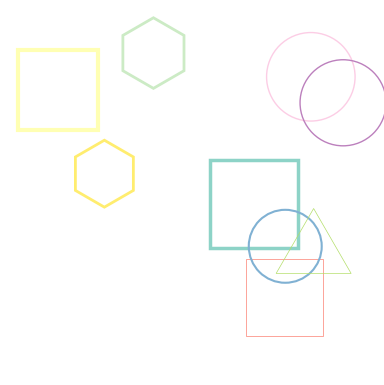[{"shape": "square", "thickness": 2.5, "radius": 0.57, "center": [0.66, 0.47]}, {"shape": "square", "thickness": 3, "radius": 0.52, "center": [0.151, 0.766]}, {"shape": "square", "thickness": 0.5, "radius": 0.5, "center": [0.738, 0.228]}, {"shape": "circle", "thickness": 1.5, "radius": 0.47, "center": [0.741, 0.36]}, {"shape": "triangle", "thickness": 0.5, "radius": 0.56, "center": [0.815, 0.346]}, {"shape": "circle", "thickness": 1, "radius": 0.57, "center": [0.807, 0.801]}, {"shape": "circle", "thickness": 1, "radius": 0.56, "center": [0.891, 0.733]}, {"shape": "hexagon", "thickness": 2, "radius": 0.46, "center": [0.399, 0.862]}, {"shape": "hexagon", "thickness": 2, "radius": 0.43, "center": [0.271, 0.549]}]